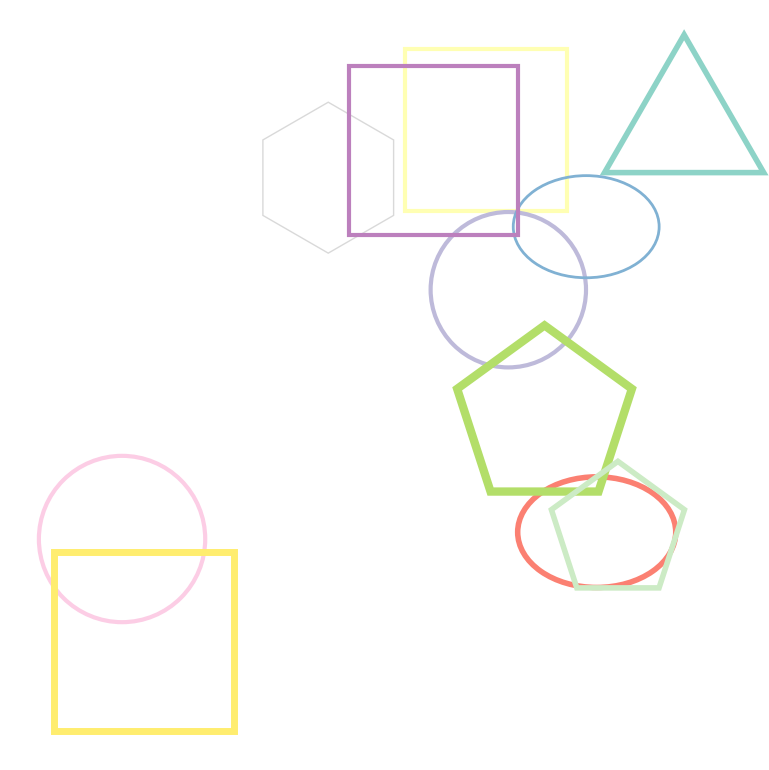[{"shape": "triangle", "thickness": 2, "radius": 0.6, "center": [0.888, 0.836]}, {"shape": "square", "thickness": 1.5, "radius": 0.53, "center": [0.632, 0.831]}, {"shape": "circle", "thickness": 1.5, "radius": 0.5, "center": [0.66, 0.624]}, {"shape": "oval", "thickness": 2, "radius": 0.51, "center": [0.775, 0.309]}, {"shape": "oval", "thickness": 1, "radius": 0.47, "center": [0.761, 0.706]}, {"shape": "pentagon", "thickness": 3, "radius": 0.6, "center": [0.707, 0.458]}, {"shape": "circle", "thickness": 1.5, "radius": 0.54, "center": [0.159, 0.3]}, {"shape": "hexagon", "thickness": 0.5, "radius": 0.49, "center": [0.426, 0.769]}, {"shape": "square", "thickness": 1.5, "radius": 0.55, "center": [0.563, 0.805]}, {"shape": "pentagon", "thickness": 2, "radius": 0.45, "center": [0.803, 0.31]}, {"shape": "square", "thickness": 2.5, "radius": 0.58, "center": [0.187, 0.167]}]